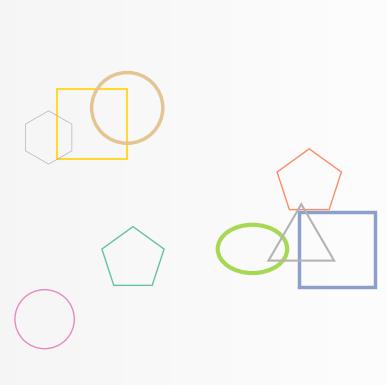[{"shape": "pentagon", "thickness": 1, "radius": 0.42, "center": [0.343, 0.327]}, {"shape": "pentagon", "thickness": 1, "radius": 0.44, "center": [0.798, 0.526]}, {"shape": "square", "thickness": 2.5, "radius": 0.49, "center": [0.869, 0.352]}, {"shape": "circle", "thickness": 1, "radius": 0.38, "center": [0.115, 0.171]}, {"shape": "oval", "thickness": 3, "radius": 0.45, "center": [0.652, 0.353]}, {"shape": "square", "thickness": 1.5, "radius": 0.45, "center": [0.237, 0.677]}, {"shape": "circle", "thickness": 2.5, "radius": 0.46, "center": [0.328, 0.72]}, {"shape": "hexagon", "thickness": 0.5, "radius": 0.35, "center": [0.126, 0.643]}, {"shape": "triangle", "thickness": 1.5, "radius": 0.49, "center": [0.778, 0.372]}]